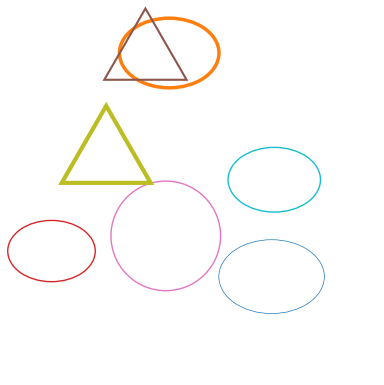[{"shape": "oval", "thickness": 0.5, "radius": 0.69, "center": [0.705, 0.281]}, {"shape": "oval", "thickness": 2.5, "radius": 0.65, "center": [0.44, 0.862]}, {"shape": "oval", "thickness": 1, "radius": 0.57, "center": [0.134, 0.348]}, {"shape": "triangle", "thickness": 1.5, "radius": 0.62, "center": [0.378, 0.855]}, {"shape": "circle", "thickness": 1, "radius": 0.71, "center": [0.431, 0.387]}, {"shape": "triangle", "thickness": 3, "radius": 0.67, "center": [0.276, 0.592]}, {"shape": "oval", "thickness": 1, "radius": 0.6, "center": [0.712, 0.533]}]